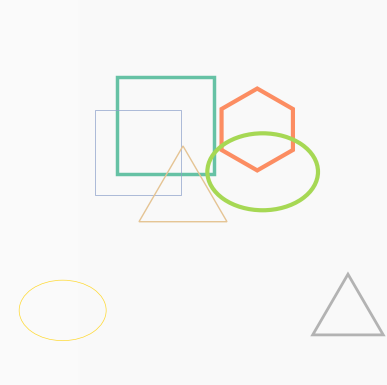[{"shape": "square", "thickness": 2.5, "radius": 0.63, "center": [0.427, 0.674]}, {"shape": "hexagon", "thickness": 3, "radius": 0.53, "center": [0.664, 0.664]}, {"shape": "square", "thickness": 0.5, "radius": 0.55, "center": [0.356, 0.604]}, {"shape": "oval", "thickness": 3, "radius": 0.71, "center": [0.678, 0.554]}, {"shape": "oval", "thickness": 0.5, "radius": 0.56, "center": [0.162, 0.194]}, {"shape": "triangle", "thickness": 1, "radius": 0.66, "center": [0.472, 0.49]}, {"shape": "triangle", "thickness": 2, "radius": 0.53, "center": [0.898, 0.183]}]